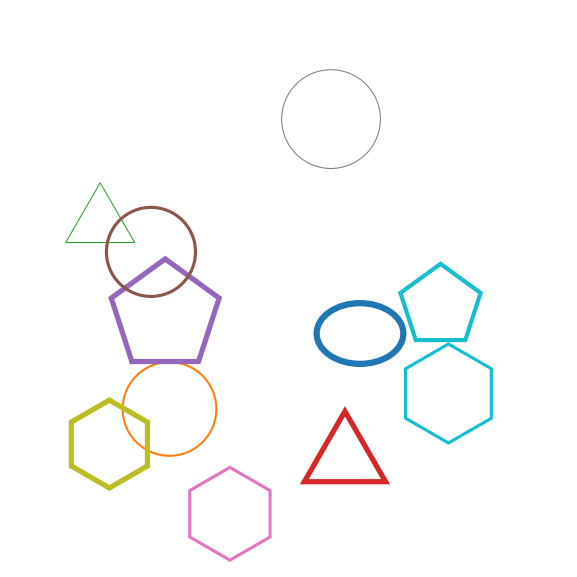[{"shape": "oval", "thickness": 3, "radius": 0.38, "center": [0.623, 0.422]}, {"shape": "circle", "thickness": 1, "radius": 0.41, "center": [0.293, 0.291]}, {"shape": "triangle", "thickness": 0.5, "radius": 0.34, "center": [0.173, 0.614]}, {"shape": "triangle", "thickness": 2.5, "radius": 0.41, "center": [0.597, 0.206]}, {"shape": "pentagon", "thickness": 2.5, "radius": 0.49, "center": [0.286, 0.453]}, {"shape": "circle", "thickness": 1.5, "radius": 0.39, "center": [0.261, 0.563]}, {"shape": "hexagon", "thickness": 1.5, "radius": 0.4, "center": [0.398, 0.109]}, {"shape": "circle", "thickness": 0.5, "radius": 0.43, "center": [0.573, 0.793]}, {"shape": "hexagon", "thickness": 2.5, "radius": 0.38, "center": [0.189, 0.23]}, {"shape": "hexagon", "thickness": 1.5, "radius": 0.43, "center": [0.777, 0.318]}, {"shape": "pentagon", "thickness": 2, "radius": 0.36, "center": [0.763, 0.469]}]